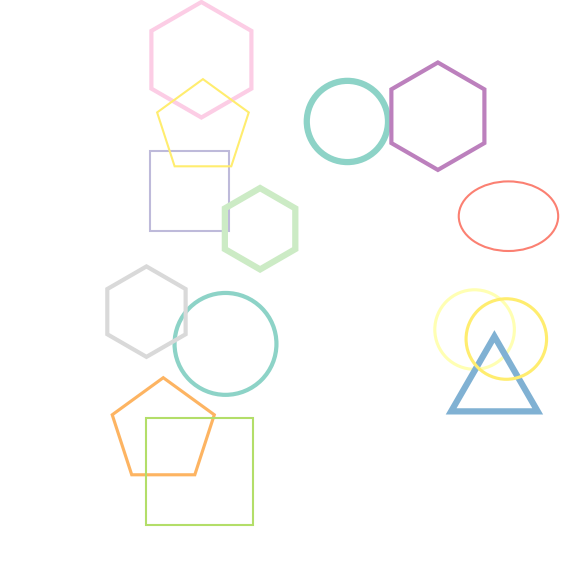[{"shape": "circle", "thickness": 3, "radius": 0.35, "center": [0.602, 0.789]}, {"shape": "circle", "thickness": 2, "radius": 0.44, "center": [0.39, 0.404]}, {"shape": "circle", "thickness": 1.5, "radius": 0.34, "center": [0.822, 0.428]}, {"shape": "square", "thickness": 1, "radius": 0.35, "center": [0.328, 0.669]}, {"shape": "oval", "thickness": 1, "radius": 0.43, "center": [0.88, 0.625]}, {"shape": "triangle", "thickness": 3, "radius": 0.43, "center": [0.856, 0.33]}, {"shape": "pentagon", "thickness": 1.5, "radius": 0.46, "center": [0.283, 0.252]}, {"shape": "square", "thickness": 1, "radius": 0.46, "center": [0.345, 0.183]}, {"shape": "hexagon", "thickness": 2, "radius": 0.5, "center": [0.349, 0.896]}, {"shape": "hexagon", "thickness": 2, "radius": 0.39, "center": [0.254, 0.459]}, {"shape": "hexagon", "thickness": 2, "radius": 0.46, "center": [0.758, 0.798]}, {"shape": "hexagon", "thickness": 3, "radius": 0.35, "center": [0.45, 0.603]}, {"shape": "circle", "thickness": 1.5, "radius": 0.35, "center": [0.877, 0.412]}, {"shape": "pentagon", "thickness": 1, "radius": 0.42, "center": [0.351, 0.779]}]